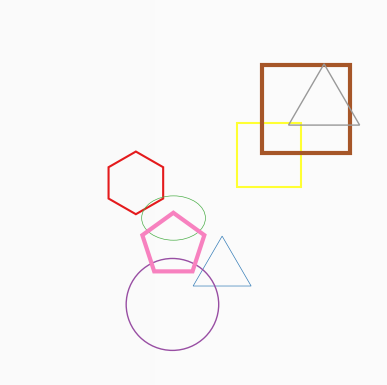[{"shape": "hexagon", "thickness": 1.5, "radius": 0.41, "center": [0.351, 0.525]}, {"shape": "triangle", "thickness": 0.5, "radius": 0.43, "center": [0.573, 0.3]}, {"shape": "oval", "thickness": 0.5, "radius": 0.41, "center": [0.448, 0.434]}, {"shape": "circle", "thickness": 1, "radius": 0.6, "center": [0.445, 0.209]}, {"shape": "square", "thickness": 1.5, "radius": 0.41, "center": [0.695, 0.597]}, {"shape": "square", "thickness": 3, "radius": 0.57, "center": [0.789, 0.716]}, {"shape": "pentagon", "thickness": 3, "radius": 0.42, "center": [0.447, 0.363]}, {"shape": "triangle", "thickness": 1, "radius": 0.53, "center": [0.836, 0.728]}]